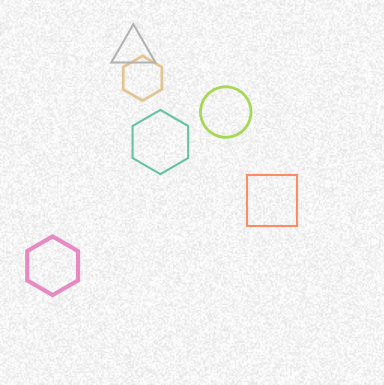[{"shape": "hexagon", "thickness": 1.5, "radius": 0.42, "center": [0.417, 0.631]}, {"shape": "square", "thickness": 1.5, "radius": 0.33, "center": [0.706, 0.478]}, {"shape": "hexagon", "thickness": 3, "radius": 0.38, "center": [0.137, 0.31]}, {"shape": "circle", "thickness": 2, "radius": 0.33, "center": [0.586, 0.709]}, {"shape": "hexagon", "thickness": 2, "radius": 0.29, "center": [0.37, 0.797]}, {"shape": "triangle", "thickness": 1.5, "radius": 0.33, "center": [0.346, 0.871]}]